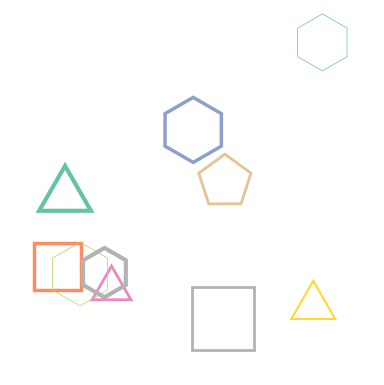[{"shape": "hexagon", "thickness": 0.5, "radius": 0.37, "center": [0.837, 0.89]}, {"shape": "triangle", "thickness": 3, "radius": 0.39, "center": [0.169, 0.491]}, {"shape": "square", "thickness": 2.5, "radius": 0.3, "center": [0.15, 0.308]}, {"shape": "hexagon", "thickness": 2.5, "radius": 0.42, "center": [0.502, 0.663]}, {"shape": "triangle", "thickness": 2, "radius": 0.29, "center": [0.29, 0.251]}, {"shape": "hexagon", "thickness": 0.5, "radius": 0.41, "center": [0.208, 0.288]}, {"shape": "triangle", "thickness": 1.5, "radius": 0.33, "center": [0.814, 0.204]}, {"shape": "pentagon", "thickness": 2, "radius": 0.36, "center": [0.584, 0.528]}, {"shape": "hexagon", "thickness": 3, "radius": 0.32, "center": [0.271, 0.292]}, {"shape": "square", "thickness": 2, "radius": 0.41, "center": [0.579, 0.173]}]